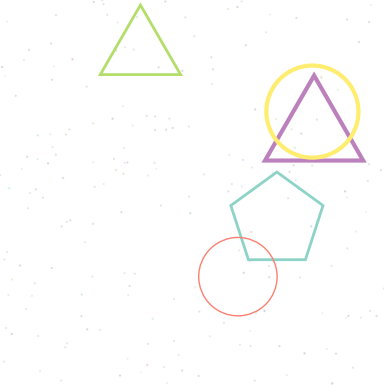[{"shape": "pentagon", "thickness": 2, "radius": 0.63, "center": [0.719, 0.427]}, {"shape": "circle", "thickness": 1, "radius": 0.51, "center": [0.618, 0.281]}, {"shape": "triangle", "thickness": 2, "radius": 0.6, "center": [0.365, 0.866]}, {"shape": "triangle", "thickness": 3, "radius": 0.74, "center": [0.816, 0.657]}, {"shape": "circle", "thickness": 3, "radius": 0.6, "center": [0.811, 0.71]}]